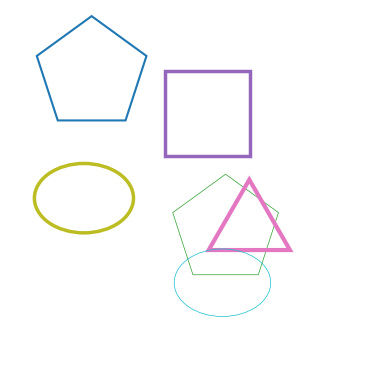[{"shape": "pentagon", "thickness": 1.5, "radius": 0.75, "center": [0.238, 0.808]}, {"shape": "pentagon", "thickness": 0.5, "radius": 0.72, "center": [0.586, 0.403]}, {"shape": "square", "thickness": 2.5, "radius": 0.55, "center": [0.539, 0.705]}, {"shape": "triangle", "thickness": 3, "radius": 0.61, "center": [0.648, 0.411]}, {"shape": "oval", "thickness": 2.5, "radius": 0.64, "center": [0.218, 0.485]}, {"shape": "oval", "thickness": 0.5, "radius": 0.63, "center": [0.578, 0.266]}]